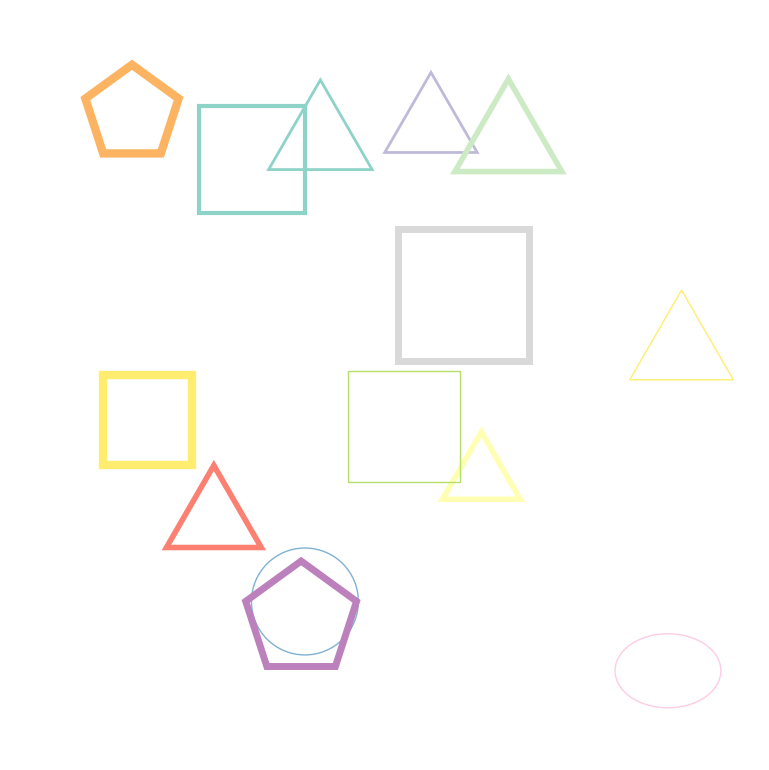[{"shape": "triangle", "thickness": 1, "radius": 0.39, "center": [0.416, 0.819]}, {"shape": "square", "thickness": 1.5, "radius": 0.35, "center": [0.327, 0.793]}, {"shape": "triangle", "thickness": 2, "radius": 0.29, "center": [0.625, 0.381]}, {"shape": "triangle", "thickness": 1, "radius": 0.35, "center": [0.56, 0.837]}, {"shape": "triangle", "thickness": 2, "radius": 0.36, "center": [0.278, 0.324]}, {"shape": "circle", "thickness": 0.5, "radius": 0.35, "center": [0.396, 0.219]}, {"shape": "pentagon", "thickness": 3, "radius": 0.32, "center": [0.171, 0.852]}, {"shape": "square", "thickness": 0.5, "radius": 0.36, "center": [0.525, 0.446]}, {"shape": "oval", "thickness": 0.5, "radius": 0.34, "center": [0.867, 0.129]}, {"shape": "square", "thickness": 2.5, "radius": 0.43, "center": [0.602, 0.617]}, {"shape": "pentagon", "thickness": 2.5, "radius": 0.38, "center": [0.391, 0.196]}, {"shape": "triangle", "thickness": 2, "radius": 0.4, "center": [0.66, 0.817]}, {"shape": "triangle", "thickness": 0.5, "radius": 0.39, "center": [0.885, 0.546]}, {"shape": "square", "thickness": 3, "radius": 0.29, "center": [0.192, 0.455]}]